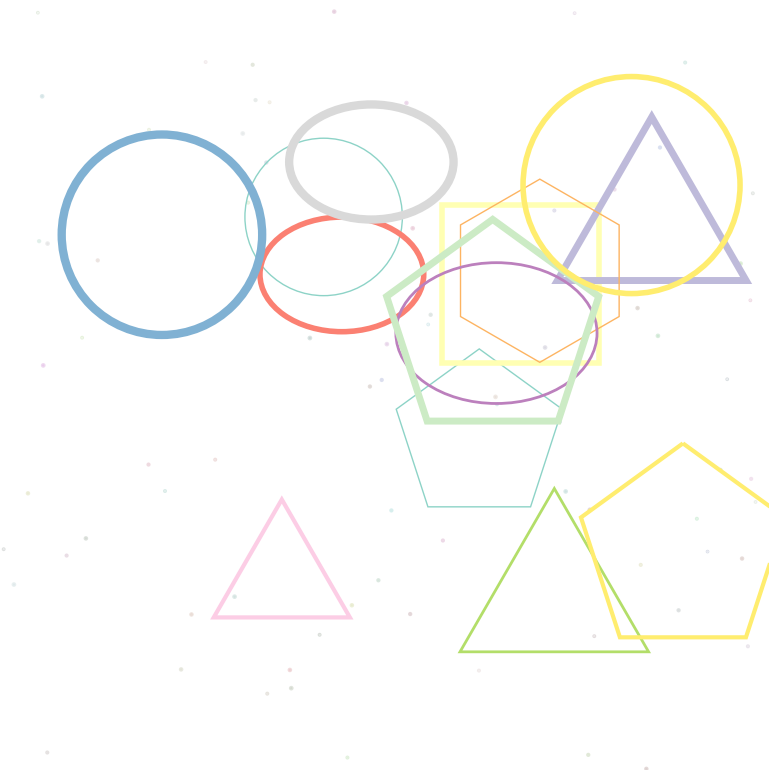[{"shape": "pentagon", "thickness": 0.5, "radius": 0.57, "center": [0.622, 0.433]}, {"shape": "circle", "thickness": 0.5, "radius": 0.51, "center": [0.42, 0.718]}, {"shape": "square", "thickness": 2, "radius": 0.51, "center": [0.676, 0.631]}, {"shape": "triangle", "thickness": 2.5, "radius": 0.71, "center": [0.846, 0.706]}, {"shape": "oval", "thickness": 2, "radius": 0.53, "center": [0.444, 0.644]}, {"shape": "circle", "thickness": 3, "radius": 0.65, "center": [0.21, 0.695]}, {"shape": "hexagon", "thickness": 0.5, "radius": 0.59, "center": [0.701, 0.648]}, {"shape": "triangle", "thickness": 1, "radius": 0.71, "center": [0.72, 0.224]}, {"shape": "triangle", "thickness": 1.5, "radius": 0.51, "center": [0.366, 0.249]}, {"shape": "oval", "thickness": 3, "radius": 0.53, "center": [0.482, 0.79]}, {"shape": "oval", "thickness": 1, "radius": 0.65, "center": [0.645, 0.567]}, {"shape": "pentagon", "thickness": 2.5, "radius": 0.72, "center": [0.64, 0.57]}, {"shape": "pentagon", "thickness": 1.5, "radius": 0.7, "center": [0.887, 0.285]}, {"shape": "circle", "thickness": 2, "radius": 0.7, "center": [0.82, 0.76]}]